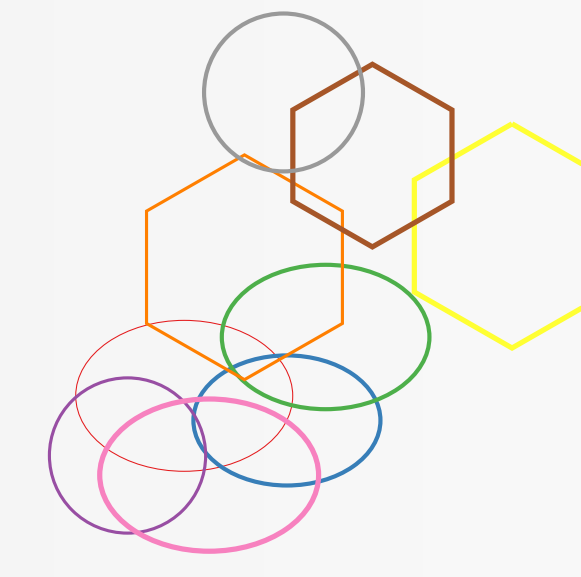[{"shape": "oval", "thickness": 0.5, "radius": 0.93, "center": [0.317, 0.314]}, {"shape": "oval", "thickness": 2, "radius": 0.8, "center": [0.494, 0.271]}, {"shape": "oval", "thickness": 2, "radius": 0.89, "center": [0.56, 0.416]}, {"shape": "circle", "thickness": 1.5, "radius": 0.67, "center": [0.219, 0.21]}, {"shape": "hexagon", "thickness": 1.5, "radius": 0.97, "center": [0.421, 0.536]}, {"shape": "hexagon", "thickness": 2.5, "radius": 0.97, "center": [0.881, 0.591]}, {"shape": "hexagon", "thickness": 2.5, "radius": 0.79, "center": [0.641, 0.73]}, {"shape": "oval", "thickness": 2.5, "radius": 0.94, "center": [0.36, 0.176]}, {"shape": "circle", "thickness": 2, "radius": 0.68, "center": [0.488, 0.839]}]